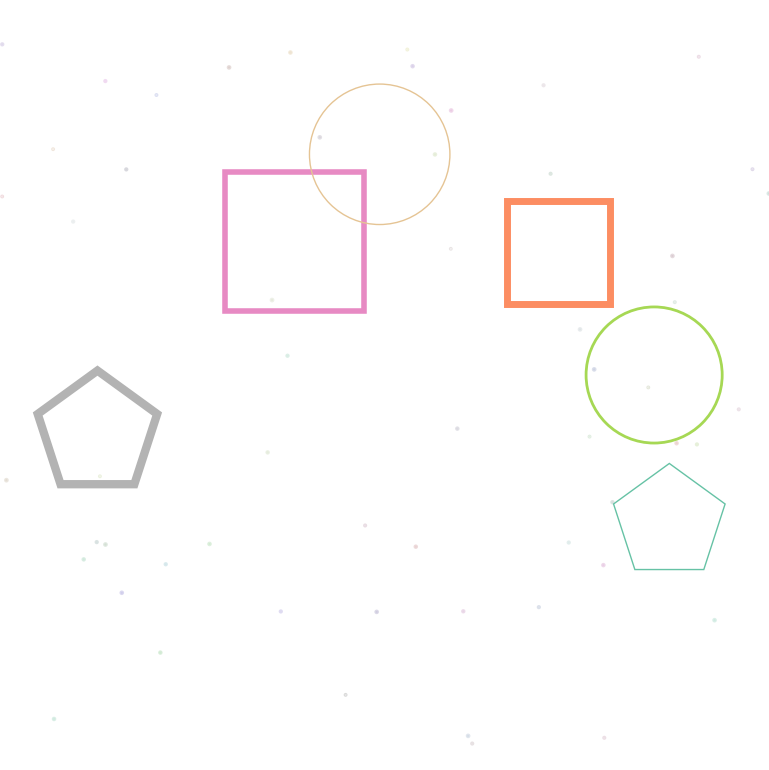[{"shape": "pentagon", "thickness": 0.5, "radius": 0.38, "center": [0.869, 0.322]}, {"shape": "square", "thickness": 2.5, "radius": 0.34, "center": [0.725, 0.672]}, {"shape": "square", "thickness": 2, "radius": 0.45, "center": [0.383, 0.687]}, {"shape": "circle", "thickness": 1, "radius": 0.44, "center": [0.85, 0.513]}, {"shape": "circle", "thickness": 0.5, "radius": 0.46, "center": [0.493, 0.8]}, {"shape": "pentagon", "thickness": 3, "radius": 0.41, "center": [0.127, 0.437]}]